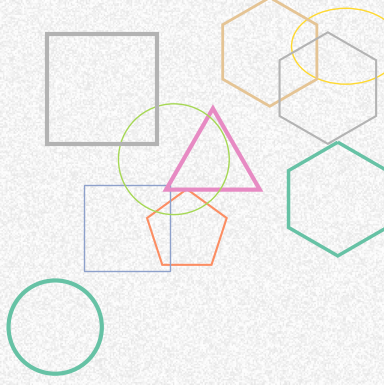[{"shape": "hexagon", "thickness": 2.5, "radius": 0.74, "center": [0.877, 0.483]}, {"shape": "circle", "thickness": 3, "radius": 0.61, "center": [0.143, 0.15]}, {"shape": "pentagon", "thickness": 1.5, "radius": 0.54, "center": [0.485, 0.4]}, {"shape": "square", "thickness": 1, "radius": 0.56, "center": [0.33, 0.407]}, {"shape": "triangle", "thickness": 3, "radius": 0.7, "center": [0.553, 0.578]}, {"shape": "circle", "thickness": 1, "radius": 0.72, "center": [0.452, 0.586]}, {"shape": "oval", "thickness": 1, "radius": 0.7, "center": [0.898, 0.88]}, {"shape": "hexagon", "thickness": 2, "radius": 0.71, "center": [0.701, 0.865]}, {"shape": "hexagon", "thickness": 1.5, "radius": 0.72, "center": [0.852, 0.771]}, {"shape": "square", "thickness": 3, "radius": 0.71, "center": [0.265, 0.77]}]